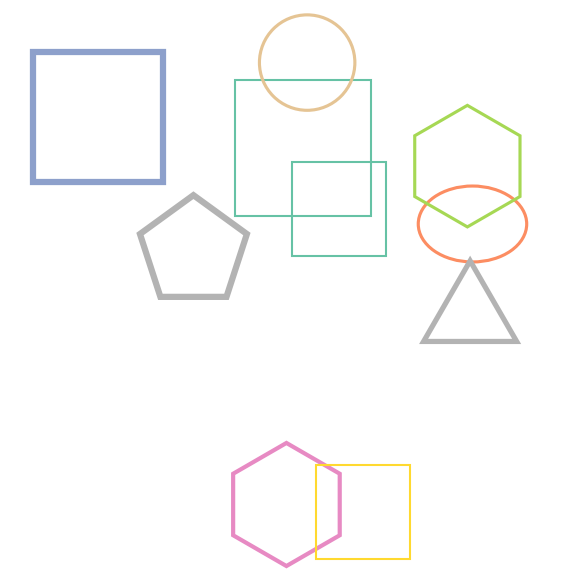[{"shape": "square", "thickness": 1, "radius": 0.41, "center": [0.587, 0.637]}, {"shape": "square", "thickness": 1, "radius": 0.59, "center": [0.525, 0.743]}, {"shape": "oval", "thickness": 1.5, "radius": 0.47, "center": [0.818, 0.611]}, {"shape": "square", "thickness": 3, "radius": 0.56, "center": [0.169, 0.796]}, {"shape": "hexagon", "thickness": 2, "radius": 0.53, "center": [0.496, 0.126]}, {"shape": "hexagon", "thickness": 1.5, "radius": 0.53, "center": [0.809, 0.711]}, {"shape": "square", "thickness": 1, "radius": 0.41, "center": [0.628, 0.113]}, {"shape": "circle", "thickness": 1.5, "radius": 0.41, "center": [0.532, 0.891]}, {"shape": "pentagon", "thickness": 3, "radius": 0.49, "center": [0.335, 0.564]}, {"shape": "triangle", "thickness": 2.5, "radius": 0.47, "center": [0.814, 0.454]}]